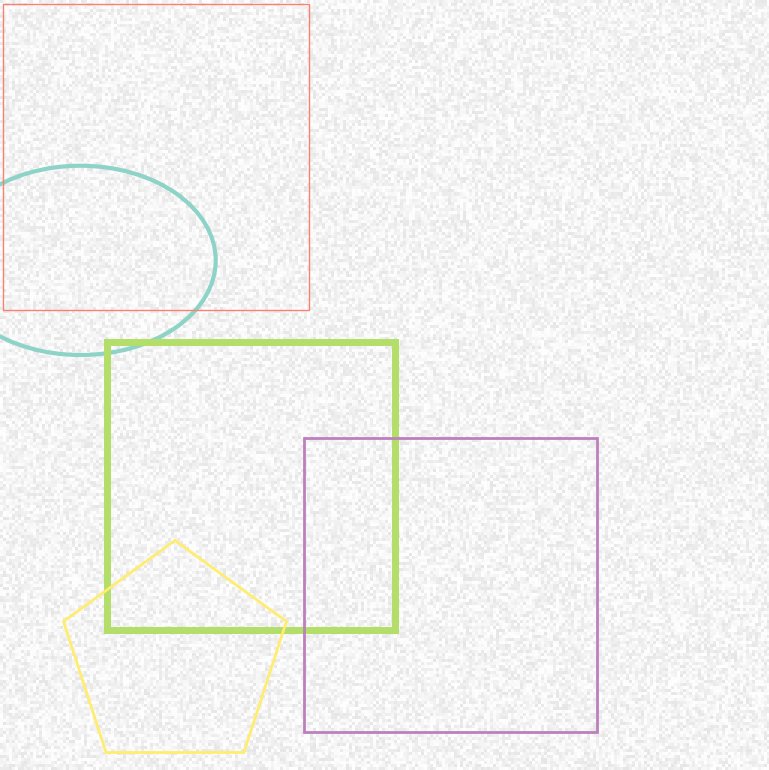[{"shape": "oval", "thickness": 1.5, "radius": 0.88, "center": [0.105, 0.662]}, {"shape": "square", "thickness": 0.5, "radius": 0.99, "center": [0.203, 0.796]}, {"shape": "square", "thickness": 2.5, "radius": 0.93, "center": [0.326, 0.369]}, {"shape": "square", "thickness": 1, "radius": 0.95, "center": [0.585, 0.24]}, {"shape": "pentagon", "thickness": 1, "radius": 0.76, "center": [0.227, 0.146]}]